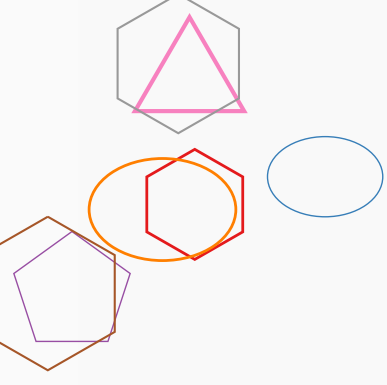[{"shape": "hexagon", "thickness": 2, "radius": 0.71, "center": [0.503, 0.469]}, {"shape": "oval", "thickness": 1, "radius": 0.74, "center": [0.839, 0.541]}, {"shape": "pentagon", "thickness": 1, "radius": 0.79, "center": [0.186, 0.241]}, {"shape": "oval", "thickness": 2, "radius": 0.95, "center": [0.419, 0.456]}, {"shape": "hexagon", "thickness": 1.5, "radius": 1.0, "center": [0.123, 0.238]}, {"shape": "triangle", "thickness": 3, "radius": 0.81, "center": [0.489, 0.793]}, {"shape": "hexagon", "thickness": 1.5, "radius": 0.9, "center": [0.46, 0.835]}]